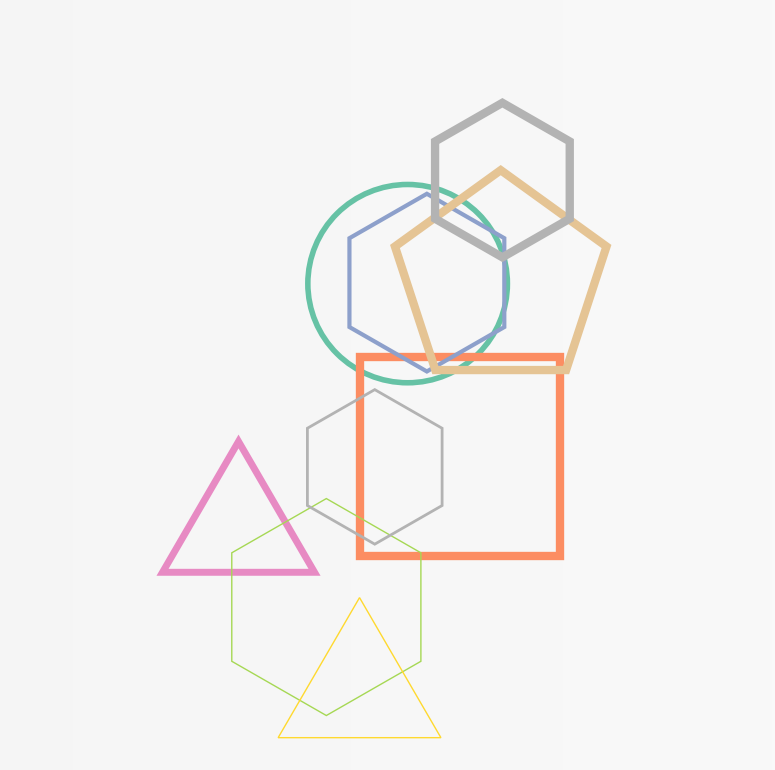[{"shape": "circle", "thickness": 2, "radius": 0.64, "center": [0.526, 0.632]}, {"shape": "square", "thickness": 3, "radius": 0.65, "center": [0.594, 0.407]}, {"shape": "hexagon", "thickness": 1.5, "radius": 0.58, "center": [0.551, 0.633]}, {"shape": "triangle", "thickness": 2.5, "radius": 0.57, "center": [0.308, 0.313]}, {"shape": "hexagon", "thickness": 0.5, "radius": 0.7, "center": [0.421, 0.212]}, {"shape": "triangle", "thickness": 0.5, "radius": 0.61, "center": [0.464, 0.103]}, {"shape": "pentagon", "thickness": 3, "radius": 0.72, "center": [0.646, 0.636]}, {"shape": "hexagon", "thickness": 1, "radius": 0.5, "center": [0.484, 0.394]}, {"shape": "hexagon", "thickness": 3, "radius": 0.5, "center": [0.648, 0.766]}]